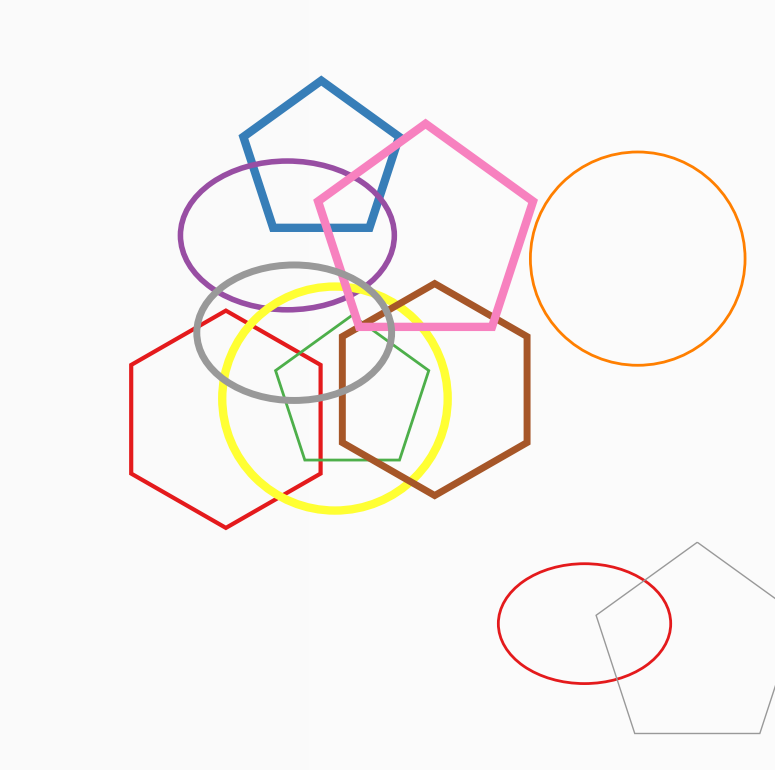[{"shape": "oval", "thickness": 1, "radius": 0.56, "center": [0.754, 0.19]}, {"shape": "hexagon", "thickness": 1.5, "radius": 0.71, "center": [0.291, 0.456]}, {"shape": "pentagon", "thickness": 3, "radius": 0.53, "center": [0.415, 0.79]}, {"shape": "pentagon", "thickness": 1, "radius": 0.52, "center": [0.454, 0.487]}, {"shape": "oval", "thickness": 2, "radius": 0.69, "center": [0.371, 0.694]}, {"shape": "circle", "thickness": 1, "radius": 0.69, "center": [0.823, 0.664]}, {"shape": "circle", "thickness": 3, "radius": 0.73, "center": [0.432, 0.482]}, {"shape": "hexagon", "thickness": 2.5, "radius": 0.69, "center": [0.561, 0.494]}, {"shape": "pentagon", "thickness": 3, "radius": 0.73, "center": [0.549, 0.693]}, {"shape": "pentagon", "thickness": 0.5, "radius": 0.69, "center": [0.9, 0.158]}, {"shape": "oval", "thickness": 2.5, "radius": 0.63, "center": [0.38, 0.568]}]